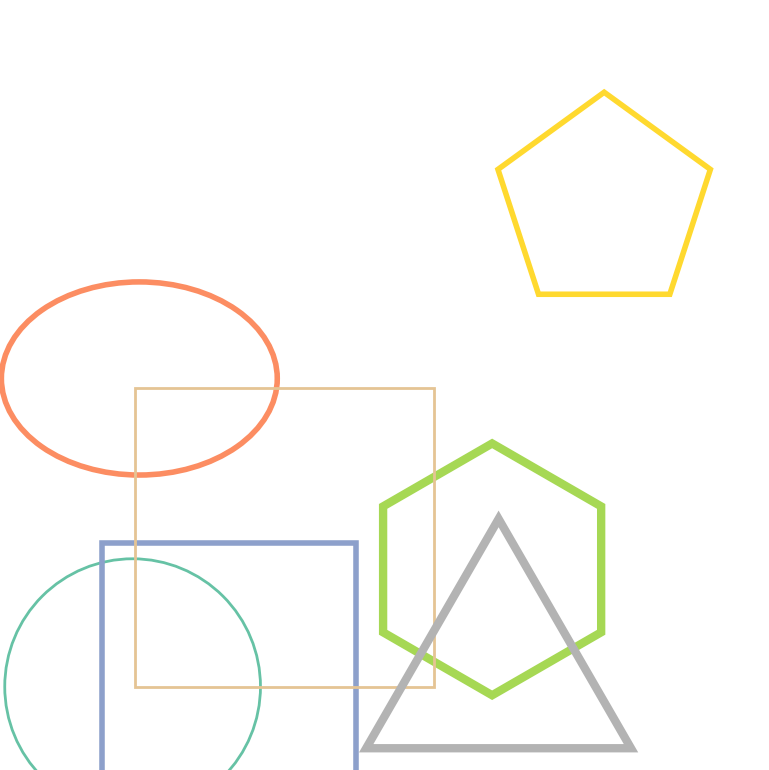[{"shape": "circle", "thickness": 1, "radius": 0.83, "center": [0.172, 0.108]}, {"shape": "oval", "thickness": 2, "radius": 0.9, "center": [0.181, 0.508]}, {"shape": "square", "thickness": 2, "radius": 0.82, "center": [0.297, 0.13]}, {"shape": "hexagon", "thickness": 3, "radius": 0.82, "center": [0.639, 0.261]}, {"shape": "pentagon", "thickness": 2, "radius": 0.73, "center": [0.785, 0.735]}, {"shape": "square", "thickness": 1, "radius": 0.97, "center": [0.369, 0.302]}, {"shape": "triangle", "thickness": 3, "radius": 0.99, "center": [0.648, 0.128]}]